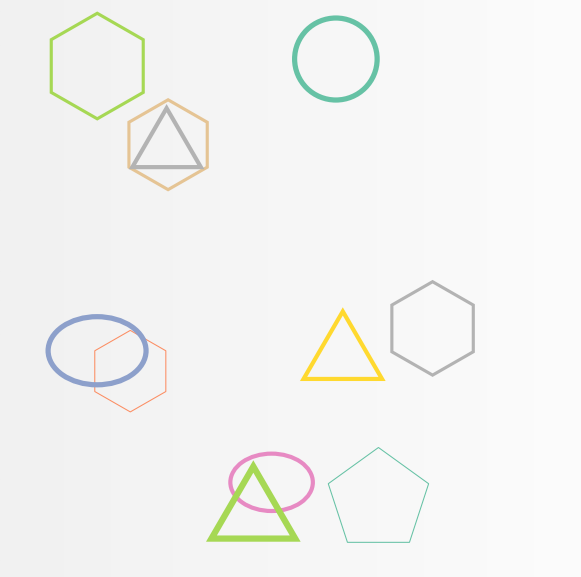[{"shape": "circle", "thickness": 2.5, "radius": 0.35, "center": [0.578, 0.897]}, {"shape": "pentagon", "thickness": 0.5, "radius": 0.45, "center": [0.651, 0.133]}, {"shape": "hexagon", "thickness": 0.5, "radius": 0.35, "center": [0.224, 0.356]}, {"shape": "oval", "thickness": 2.5, "radius": 0.42, "center": [0.167, 0.392]}, {"shape": "oval", "thickness": 2, "radius": 0.35, "center": [0.467, 0.164]}, {"shape": "hexagon", "thickness": 1.5, "radius": 0.46, "center": [0.167, 0.885]}, {"shape": "triangle", "thickness": 3, "radius": 0.42, "center": [0.436, 0.108]}, {"shape": "triangle", "thickness": 2, "radius": 0.39, "center": [0.59, 0.382]}, {"shape": "hexagon", "thickness": 1.5, "radius": 0.39, "center": [0.289, 0.749]}, {"shape": "triangle", "thickness": 2, "radius": 0.34, "center": [0.287, 0.744]}, {"shape": "hexagon", "thickness": 1.5, "radius": 0.4, "center": [0.744, 0.43]}]